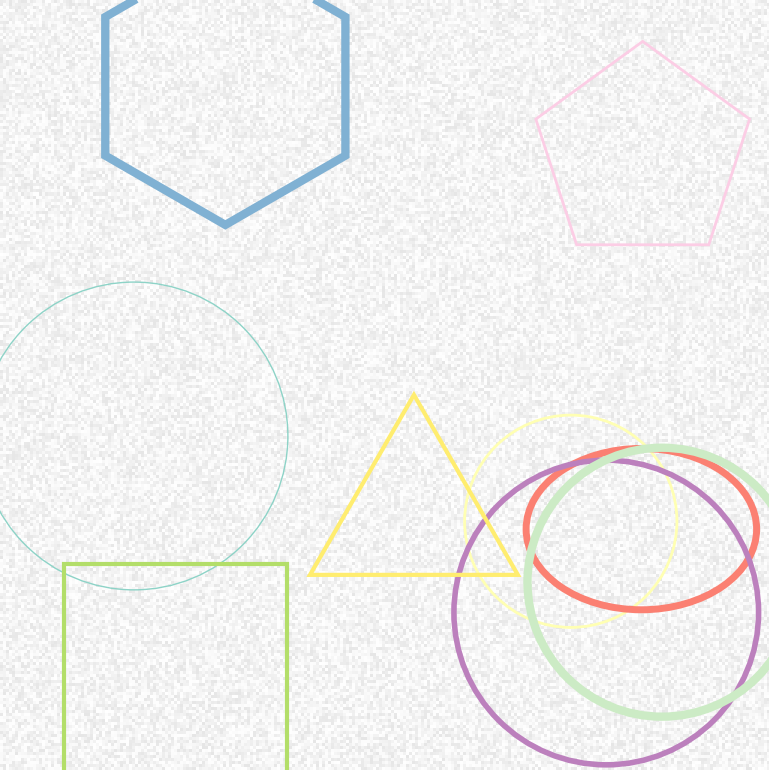[{"shape": "circle", "thickness": 0.5, "radius": 1.0, "center": [0.174, 0.434]}, {"shape": "circle", "thickness": 1, "radius": 0.69, "center": [0.741, 0.323]}, {"shape": "oval", "thickness": 2.5, "radius": 0.75, "center": [0.833, 0.313]}, {"shape": "hexagon", "thickness": 3, "radius": 0.9, "center": [0.293, 0.888]}, {"shape": "square", "thickness": 1.5, "radius": 0.73, "center": [0.228, 0.122]}, {"shape": "pentagon", "thickness": 1, "radius": 0.73, "center": [0.835, 0.8]}, {"shape": "circle", "thickness": 2, "radius": 0.99, "center": [0.787, 0.205]}, {"shape": "circle", "thickness": 3, "radius": 0.87, "center": [0.86, 0.244]}, {"shape": "triangle", "thickness": 1.5, "radius": 0.78, "center": [0.538, 0.331]}]